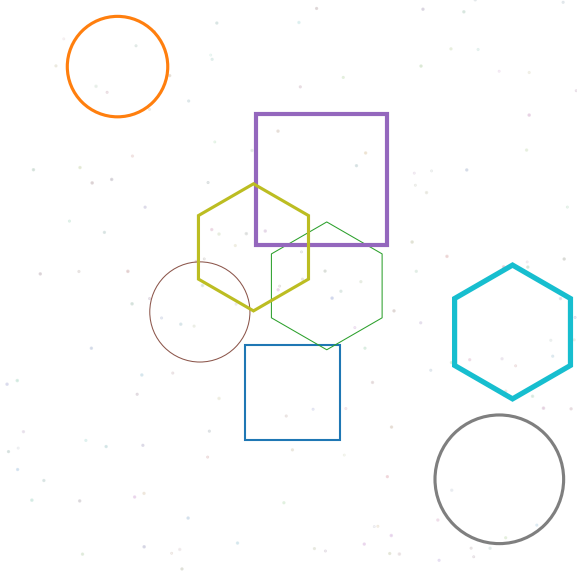[{"shape": "square", "thickness": 1, "radius": 0.41, "center": [0.507, 0.32]}, {"shape": "circle", "thickness": 1.5, "radius": 0.43, "center": [0.204, 0.884]}, {"shape": "hexagon", "thickness": 0.5, "radius": 0.55, "center": [0.566, 0.504]}, {"shape": "square", "thickness": 2, "radius": 0.57, "center": [0.556, 0.689]}, {"shape": "circle", "thickness": 0.5, "radius": 0.43, "center": [0.346, 0.459]}, {"shape": "circle", "thickness": 1.5, "radius": 0.56, "center": [0.865, 0.169]}, {"shape": "hexagon", "thickness": 1.5, "radius": 0.55, "center": [0.439, 0.571]}, {"shape": "hexagon", "thickness": 2.5, "radius": 0.58, "center": [0.888, 0.424]}]